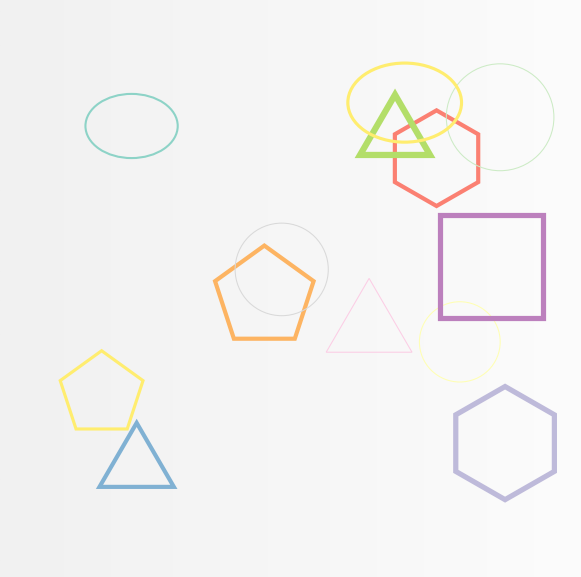[{"shape": "oval", "thickness": 1, "radius": 0.4, "center": [0.226, 0.781]}, {"shape": "circle", "thickness": 0.5, "radius": 0.35, "center": [0.791, 0.407]}, {"shape": "hexagon", "thickness": 2.5, "radius": 0.49, "center": [0.869, 0.232]}, {"shape": "hexagon", "thickness": 2, "radius": 0.41, "center": [0.751, 0.725]}, {"shape": "triangle", "thickness": 2, "radius": 0.37, "center": [0.235, 0.193]}, {"shape": "pentagon", "thickness": 2, "radius": 0.45, "center": [0.455, 0.485]}, {"shape": "triangle", "thickness": 3, "radius": 0.35, "center": [0.68, 0.766]}, {"shape": "triangle", "thickness": 0.5, "radius": 0.43, "center": [0.635, 0.432]}, {"shape": "circle", "thickness": 0.5, "radius": 0.4, "center": [0.485, 0.533]}, {"shape": "square", "thickness": 2.5, "radius": 0.45, "center": [0.845, 0.538]}, {"shape": "circle", "thickness": 0.5, "radius": 0.46, "center": [0.86, 0.796]}, {"shape": "oval", "thickness": 1.5, "radius": 0.49, "center": [0.696, 0.821]}, {"shape": "pentagon", "thickness": 1.5, "radius": 0.37, "center": [0.175, 0.317]}]